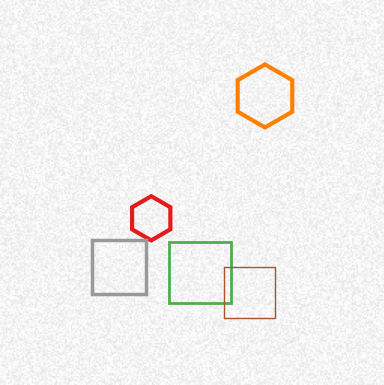[{"shape": "hexagon", "thickness": 3, "radius": 0.29, "center": [0.393, 0.433]}, {"shape": "square", "thickness": 2, "radius": 0.4, "center": [0.519, 0.292]}, {"shape": "hexagon", "thickness": 3, "radius": 0.41, "center": [0.688, 0.751]}, {"shape": "square", "thickness": 1, "radius": 0.33, "center": [0.648, 0.241]}, {"shape": "square", "thickness": 2.5, "radius": 0.35, "center": [0.309, 0.306]}]